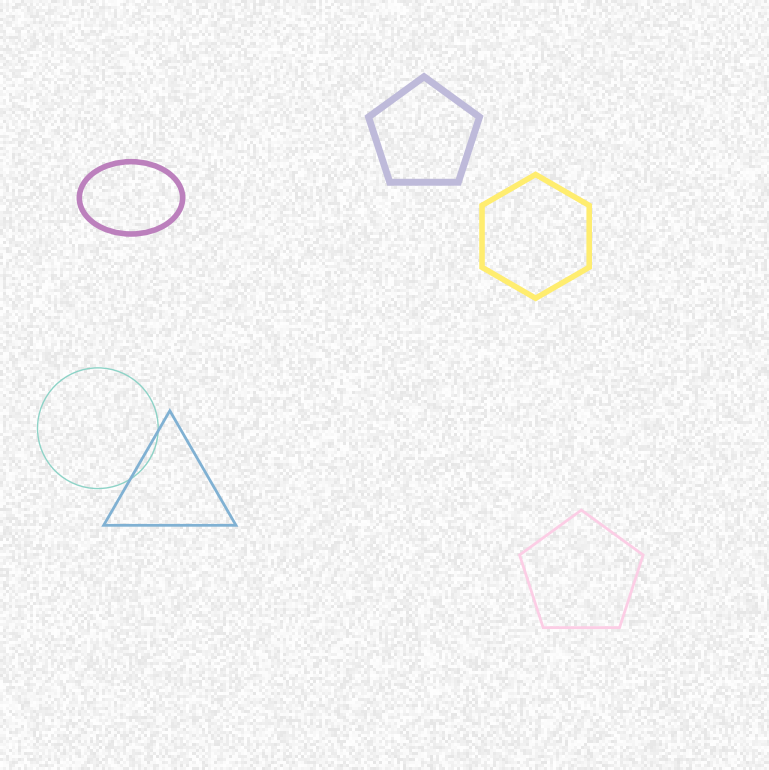[{"shape": "circle", "thickness": 0.5, "radius": 0.39, "center": [0.127, 0.444]}, {"shape": "pentagon", "thickness": 2.5, "radius": 0.38, "center": [0.551, 0.825]}, {"shape": "triangle", "thickness": 1, "radius": 0.5, "center": [0.221, 0.367]}, {"shape": "pentagon", "thickness": 1, "radius": 0.42, "center": [0.755, 0.253]}, {"shape": "oval", "thickness": 2, "radius": 0.34, "center": [0.17, 0.743]}, {"shape": "hexagon", "thickness": 2, "radius": 0.4, "center": [0.696, 0.693]}]